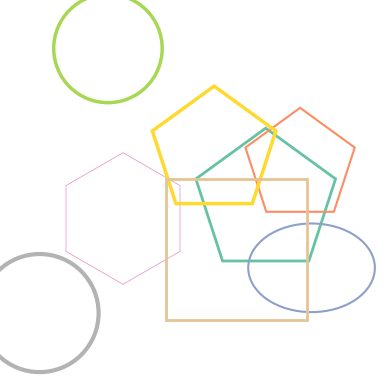[{"shape": "pentagon", "thickness": 2, "radius": 0.95, "center": [0.69, 0.476]}, {"shape": "pentagon", "thickness": 1.5, "radius": 0.75, "center": [0.779, 0.571]}, {"shape": "oval", "thickness": 1.5, "radius": 0.82, "center": [0.809, 0.304]}, {"shape": "hexagon", "thickness": 0.5, "radius": 0.85, "center": [0.319, 0.432]}, {"shape": "circle", "thickness": 2.5, "radius": 0.7, "center": [0.28, 0.874]}, {"shape": "pentagon", "thickness": 2.5, "radius": 0.84, "center": [0.556, 0.608]}, {"shape": "square", "thickness": 2, "radius": 0.91, "center": [0.614, 0.352]}, {"shape": "circle", "thickness": 3, "radius": 0.77, "center": [0.103, 0.187]}]